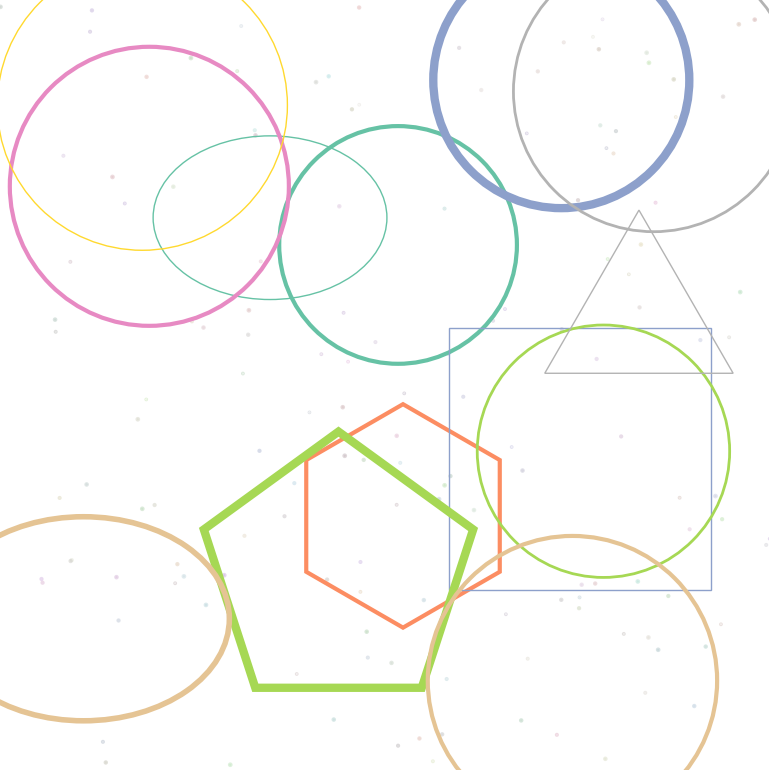[{"shape": "oval", "thickness": 0.5, "radius": 0.76, "center": [0.351, 0.717]}, {"shape": "circle", "thickness": 1.5, "radius": 0.77, "center": [0.517, 0.682]}, {"shape": "hexagon", "thickness": 1.5, "radius": 0.73, "center": [0.523, 0.33]}, {"shape": "square", "thickness": 0.5, "radius": 0.85, "center": [0.753, 0.404]}, {"shape": "circle", "thickness": 3, "radius": 0.83, "center": [0.729, 0.896]}, {"shape": "circle", "thickness": 1.5, "radius": 0.91, "center": [0.194, 0.758]}, {"shape": "pentagon", "thickness": 3, "radius": 0.92, "center": [0.44, 0.256]}, {"shape": "circle", "thickness": 1, "radius": 0.82, "center": [0.784, 0.414]}, {"shape": "circle", "thickness": 0.5, "radius": 0.94, "center": [0.185, 0.863]}, {"shape": "oval", "thickness": 2, "radius": 0.95, "center": [0.109, 0.196]}, {"shape": "circle", "thickness": 1.5, "radius": 0.94, "center": [0.743, 0.116]}, {"shape": "triangle", "thickness": 0.5, "radius": 0.71, "center": [0.83, 0.586]}, {"shape": "circle", "thickness": 1, "radius": 0.91, "center": [0.849, 0.881]}]